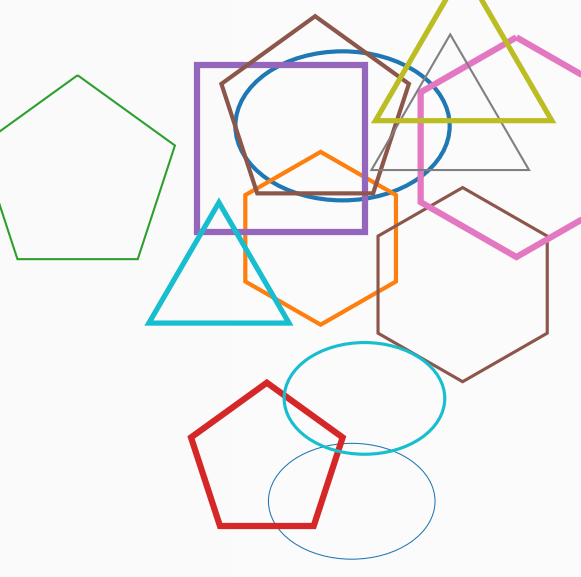[{"shape": "oval", "thickness": 0.5, "radius": 0.72, "center": [0.605, 0.131]}, {"shape": "oval", "thickness": 2, "radius": 0.92, "center": [0.589, 0.781]}, {"shape": "hexagon", "thickness": 2, "radius": 0.75, "center": [0.552, 0.587]}, {"shape": "pentagon", "thickness": 1, "radius": 0.88, "center": [0.133, 0.693]}, {"shape": "pentagon", "thickness": 3, "radius": 0.69, "center": [0.459, 0.199]}, {"shape": "square", "thickness": 3, "radius": 0.72, "center": [0.483, 0.742]}, {"shape": "pentagon", "thickness": 2, "radius": 0.85, "center": [0.542, 0.801]}, {"shape": "hexagon", "thickness": 1.5, "radius": 0.84, "center": [0.796, 0.506]}, {"shape": "hexagon", "thickness": 3, "radius": 0.95, "center": [0.888, 0.744]}, {"shape": "triangle", "thickness": 1, "radius": 0.78, "center": [0.775, 0.783]}, {"shape": "triangle", "thickness": 2.5, "radius": 0.88, "center": [0.798, 0.878]}, {"shape": "oval", "thickness": 1.5, "radius": 0.69, "center": [0.627, 0.309]}, {"shape": "triangle", "thickness": 2.5, "radius": 0.7, "center": [0.377, 0.509]}]